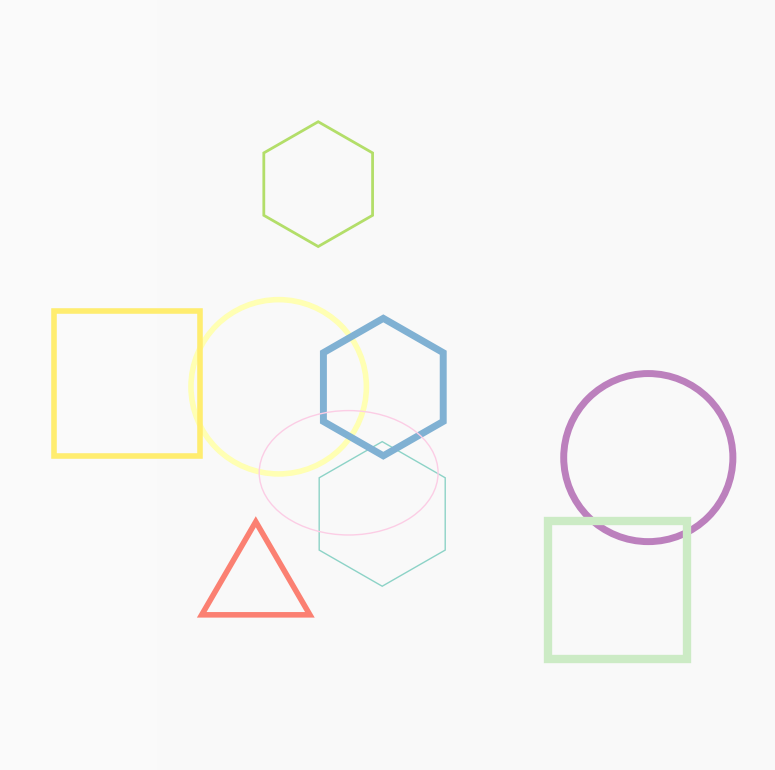[{"shape": "hexagon", "thickness": 0.5, "radius": 0.47, "center": [0.493, 0.333]}, {"shape": "circle", "thickness": 2, "radius": 0.57, "center": [0.36, 0.498]}, {"shape": "triangle", "thickness": 2, "radius": 0.4, "center": [0.33, 0.242]}, {"shape": "hexagon", "thickness": 2.5, "radius": 0.45, "center": [0.495, 0.497]}, {"shape": "hexagon", "thickness": 1, "radius": 0.41, "center": [0.411, 0.761]}, {"shape": "oval", "thickness": 0.5, "radius": 0.58, "center": [0.45, 0.386]}, {"shape": "circle", "thickness": 2.5, "radius": 0.55, "center": [0.837, 0.406]}, {"shape": "square", "thickness": 3, "radius": 0.45, "center": [0.797, 0.234]}, {"shape": "square", "thickness": 2, "radius": 0.47, "center": [0.164, 0.502]}]